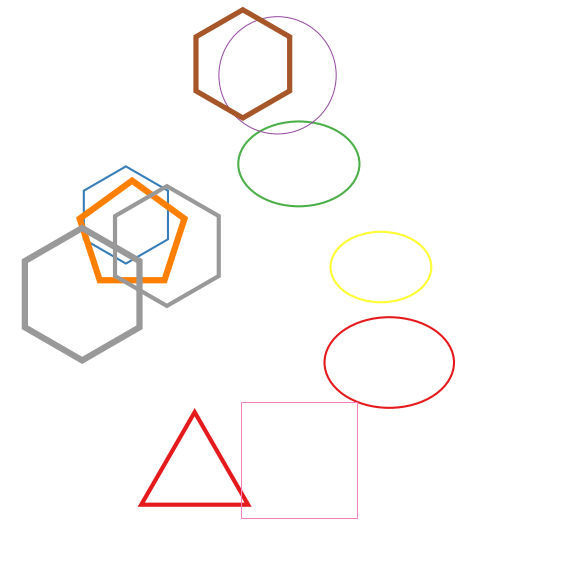[{"shape": "triangle", "thickness": 2, "radius": 0.53, "center": [0.337, 0.179]}, {"shape": "oval", "thickness": 1, "radius": 0.56, "center": [0.674, 0.371]}, {"shape": "hexagon", "thickness": 1, "radius": 0.42, "center": [0.218, 0.627]}, {"shape": "oval", "thickness": 1, "radius": 0.52, "center": [0.517, 0.715]}, {"shape": "circle", "thickness": 0.5, "radius": 0.51, "center": [0.481, 0.869]}, {"shape": "pentagon", "thickness": 3, "radius": 0.48, "center": [0.229, 0.591]}, {"shape": "oval", "thickness": 1, "radius": 0.44, "center": [0.66, 0.537]}, {"shape": "hexagon", "thickness": 2.5, "radius": 0.47, "center": [0.42, 0.889]}, {"shape": "square", "thickness": 0.5, "radius": 0.5, "center": [0.517, 0.203]}, {"shape": "hexagon", "thickness": 2, "radius": 0.52, "center": [0.289, 0.573]}, {"shape": "hexagon", "thickness": 3, "radius": 0.57, "center": [0.142, 0.49]}]